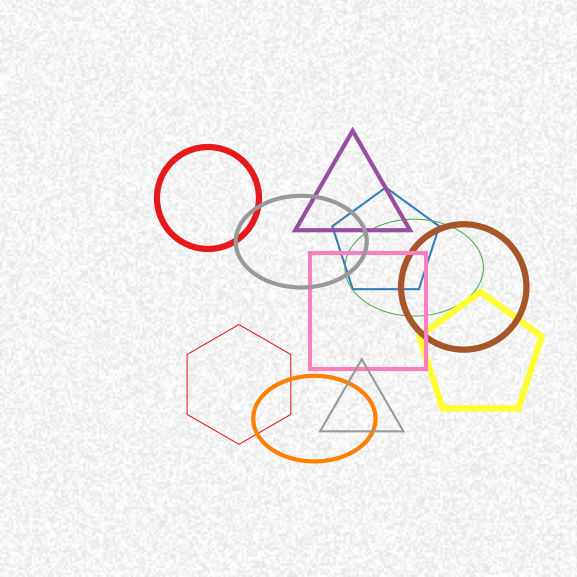[{"shape": "circle", "thickness": 3, "radius": 0.44, "center": [0.36, 0.656]}, {"shape": "hexagon", "thickness": 0.5, "radius": 0.52, "center": [0.414, 0.333]}, {"shape": "pentagon", "thickness": 1, "radius": 0.49, "center": [0.668, 0.577]}, {"shape": "oval", "thickness": 0.5, "radius": 0.6, "center": [0.717, 0.536]}, {"shape": "triangle", "thickness": 2, "radius": 0.57, "center": [0.611, 0.658]}, {"shape": "oval", "thickness": 2, "radius": 0.53, "center": [0.544, 0.274]}, {"shape": "pentagon", "thickness": 3, "radius": 0.56, "center": [0.832, 0.382]}, {"shape": "circle", "thickness": 3, "radius": 0.54, "center": [0.803, 0.502]}, {"shape": "square", "thickness": 2, "radius": 0.5, "center": [0.637, 0.46]}, {"shape": "triangle", "thickness": 1, "radius": 0.42, "center": [0.626, 0.294]}, {"shape": "oval", "thickness": 2, "radius": 0.57, "center": [0.522, 0.581]}]